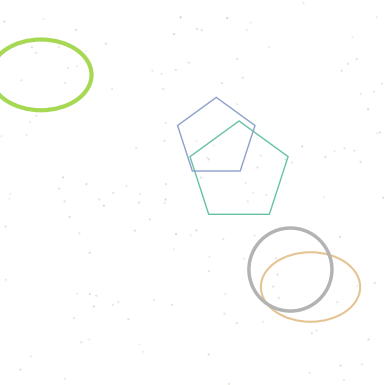[{"shape": "pentagon", "thickness": 1, "radius": 0.67, "center": [0.621, 0.552]}, {"shape": "pentagon", "thickness": 1, "radius": 0.53, "center": [0.562, 0.641]}, {"shape": "oval", "thickness": 3, "radius": 0.66, "center": [0.106, 0.806]}, {"shape": "oval", "thickness": 1.5, "radius": 0.64, "center": [0.806, 0.255]}, {"shape": "circle", "thickness": 2.5, "radius": 0.54, "center": [0.754, 0.3]}]